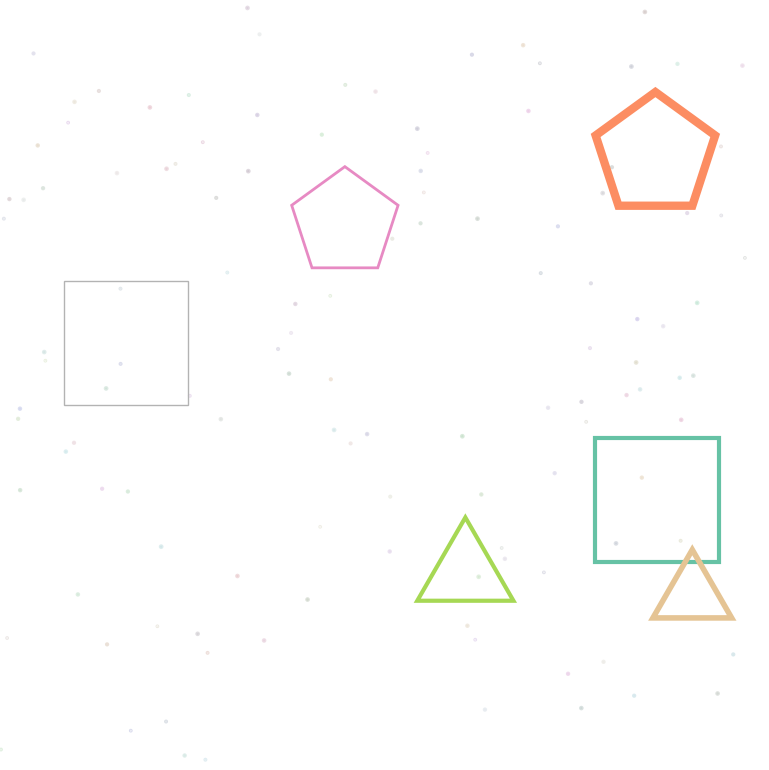[{"shape": "square", "thickness": 1.5, "radius": 0.4, "center": [0.853, 0.351]}, {"shape": "pentagon", "thickness": 3, "radius": 0.41, "center": [0.851, 0.799]}, {"shape": "pentagon", "thickness": 1, "radius": 0.36, "center": [0.448, 0.711]}, {"shape": "triangle", "thickness": 1.5, "radius": 0.36, "center": [0.604, 0.256]}, {"shape": "triangle", "thickness": 2, "radius": 0.3, "center": [0.899, 0.227]}, {"shape": "square", "thickness": 0.5, "radius": 0.4, "center": [0.163, 0.555]}]